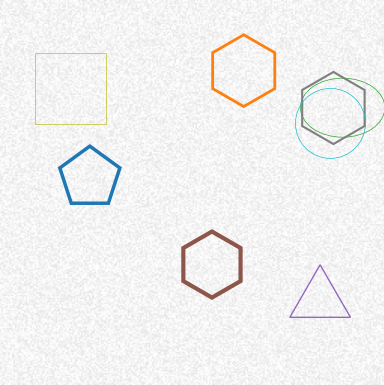[{"shape": "pentagon", "thickness": 2.5, "radius": 0.41, "center": [0.233, 0.538]}, {"shape": "hexagon", "thickness": 2, "radius": 0.47, "center": [0.633, 0.816]}, {"shape": "oval", "thickness": 0.5, "radius": 0.55, "center": [0.89, 0.72]}, {"shape": "triangle", "thickness": 1, "radius": 0.45, "center": [0.831, 0.221]}, {"shape": "hexagon", "thickness": 3, "radius": 0.43, "center": [0.551, 0.313]}, {"shape": "hexagon", "thickness": 1.5, "radius": 0.47, "center": [0.866, 0.719]}, {"shape": "square", "thickness": 0.5, "radius": 0.46, "center": [0.183, 0.77]}, {"shape": "circle", "thickness": 0.5, "radius": 0.45, "center": [0.858, 0.68]}]